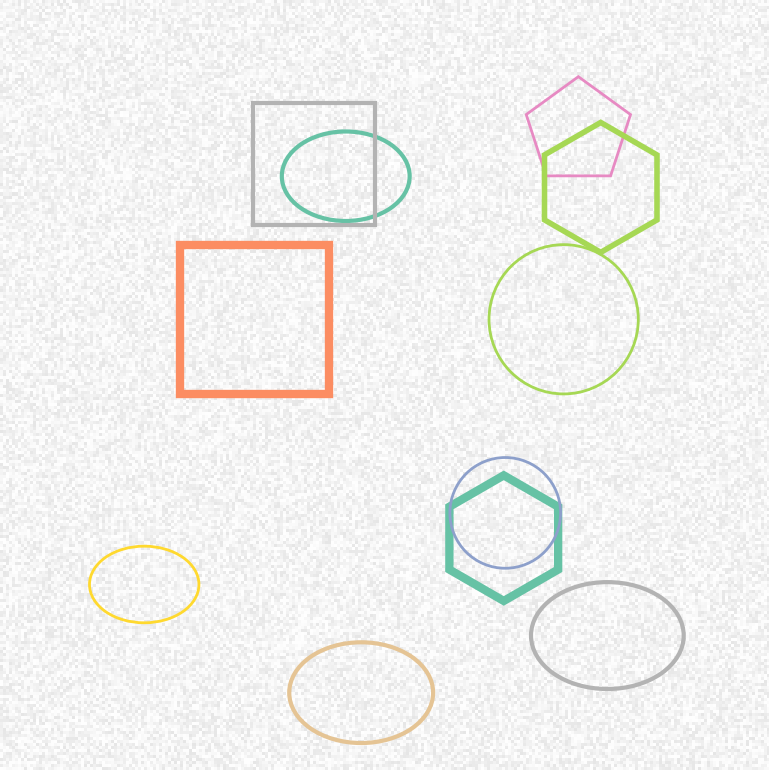[{"shape": "oval", "thickness": 1.5, "radius": 0.42, "center": [0.449, 0.771]}, {"shape": "hexagon", "thickness": 3, "radius": 0.41, "center": [0.654, 0.301]}, {"shape": "square", "thickness": 3, "radius": 0.48, "center": [0.33, 0.586]}, {"shape": "circle", "thickness": 1, "radius": 0.36, "center": [0.656, 0.334]}, {"shape": "pentagon", "thickness": 1, "radius": 0.36, "center": [0.751, 0.829]}, {"shape": "hexagon", "thickness": 2, "radius": 0.42, "center": [0.78, 0.757]}, {"shape": "circle", "thickness": 1, "radius": 0.48, "center": [0.732, 0.585]}, {"shape": "oval", "thickness": 1, "radius": 0.36, "center": [0.187, 0.241]}, {"shape": "oval", "thickness": 1.5, "radius": 0.47, "center": [0.469, 0.1]}, {"shape": "oval", "thickness": 1.5, "radius": 0.5, "center": [0.789, 0.175]}, {"shape": "square", "thickness": 1.5, "radius": 0.4, "center": [0.408, 0.787]}]